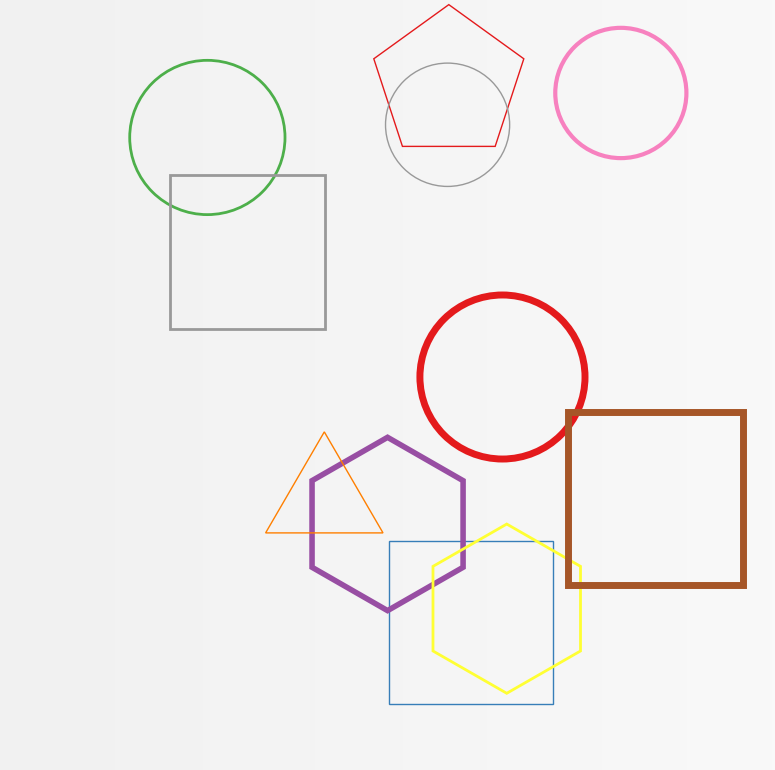[{"shape": "pentagon", "thickness": 0.5, "radius": 0.51, "center": [0.579, 0.892]}, {"shape": "circle", "thickness": 2.5, "radius": 0.53, "center": [0.648, 0.51]}, {"shape": "square", "thickness": 0.5, "radius": 0.53, "center": [0.608, 0.191]}, {"shape": "circle", "thickness": 1, "radius": 0.5, "center": [0.268, 0.821]}, {"shape": "hexagon", "thickness": 2, "radius": 0.56, "center": [0.5, 0.32]}, {"shape": "triangle", "thickness": 0.5, "radius": 0.44, "center": [0.418, 0.352]}, {"shape": "hexagon", "thickness": 1, "radius": 0.55, "center": [0.654, 0.21]}, {"shape": "square", "thickness": 2.5, "radius": 0.56, "center": [0.846, 0.352]}, {"shape": "circle", "thickness": 1.5, "radius": 0.42, "center": [0.801, 0.879]}, {"shape": "circle", "thickness": 0.5, "radius": 0.4, "center": [0.578, 0.838]}, {"shape": "square", "thickness": 1, "radius": 0.5, "center": [0.319, 0.673]}]